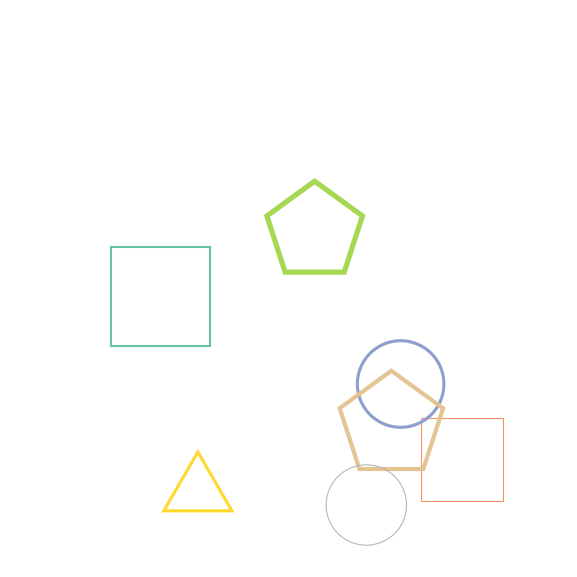[{"shape": "square", "thickness": 1, "radius": 0.43, "center": [0.277, 0.486]}, {"shape": "square", "thickness": 0.5, "radius": 0.36, "center": [0.8, 0.203]}, {"shape": "circle", "thickness": 1.5, "radius": 0.37, "center": [0.694, 0.334]}, {"shape": "pentagon", "thickness": 2.5, "radius": 0.44, "center": [0.545, 0.598]}, {"shape": "triangle", "thickness": 1.5, "radius": 0.34, "center": [0.343, 0.149]}, {"shape": "pentagon", "thickness": 2, "radius": 0.47, "center": [0.678, 0.263]}, {"shape": "circle", "thickness": 0.5, "radius": 0.35, "center": [0.634, 0.125]}]